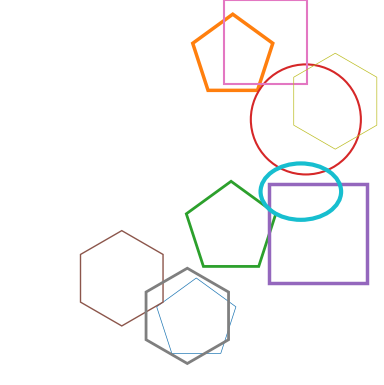[{"shape": "pentagon", "thickness": 0.5, "radius": 0.54, "center": [0.51, 0.17]}, {"shape": "pentagon", "thickness": 2.5, "radius": 0.55, "center": [0.605, 0.854]}, {"shape": "pentagon", "thickness": 2, "radius": 0.61, "center": [0.6, 0.407]}, {"shape": "circle", "thickness": 1.5, "radius": 0.71, "center": [0.794, 0.69]}, {"shape": "square", "thickness": 2.5, "radius": 0.64, "center": [0.825, 0.393]}, {"shape": "hexagon", "thickness": 1, "radius": 0.62, "center": [0.316, 0.277]}, {"shape": "square", "thickness": 1.5, "radius": 0.54, "center": [0.689, 0.89]}, {"shape": "hexagon", "thickness": 2, "radius": 0.62, "center": [0.486, 0.18]}, {"shape": "hexagon", "thickness": 0.5, "radius": 0.62, "center": [0.871, 0.737]}, {"shape": "oval", "thickness": 3, "radius": 0.52, "center": [0.781, 0.502]}]